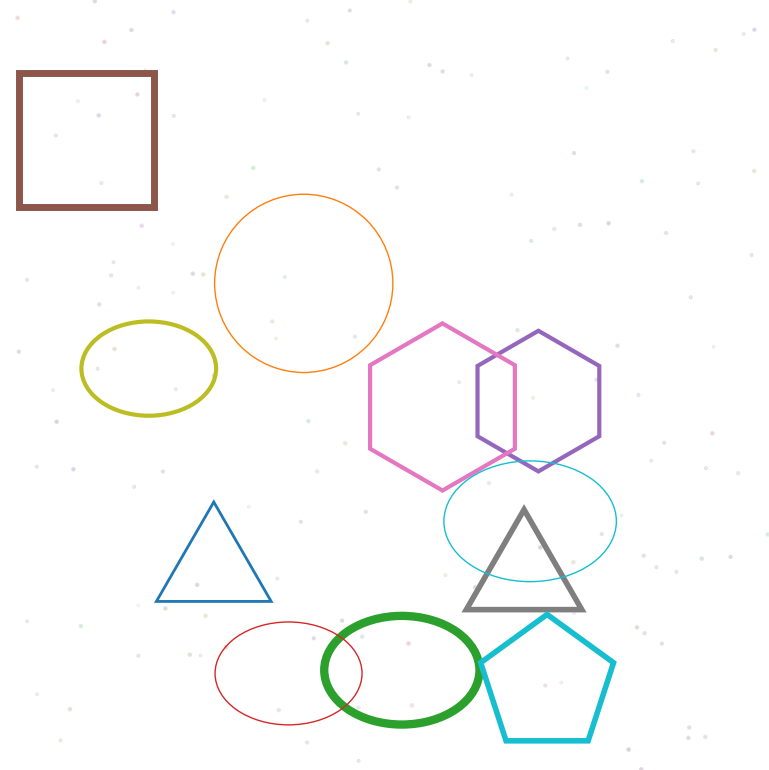[{"shape": "triangle", "thickness": 1, "radius": 0.43, "center": [0.278, 0.262]}, {"shape": "circle", "thickness": 0.5, "radius": 0.58, "center": [0.394, 0.632]}, {"shape": "oval", "thickness": 3, "radius": 0.5, "center": [0.522, 0.13]}, {"shape": "oval", "thickness": 0.5, "radius": 0.48, "center": [0.375, 0.125]}, {"shape": "hexagon", "thickness": 1.5, "radius": 0.46, "center": [0.699, 0.479]}, {"shape": "square", "thickness": 2.5, "radius": 0.44, "center": [0.112, 0.819]}, {"shape": "hexagon", "thickness": 1.5, "radius": 0.54, "center": [0.575, 0.471]}, {"shape": "triangle", "thickness": 2, "radius": 0.43, "center": [0.681, 0.252]}, {"shape": "oval", "thickness": 1.5, "radius": 0.44, "center": [0.193, 0.521]}, {"shape": "pentagon", "thickness": 2, "radius": 0.45, "center": [0.711, 0.111]}, {"shape": "oval", "thickness": 0.5, "radius": 0.56, "center": [0.688, 0.323]}]